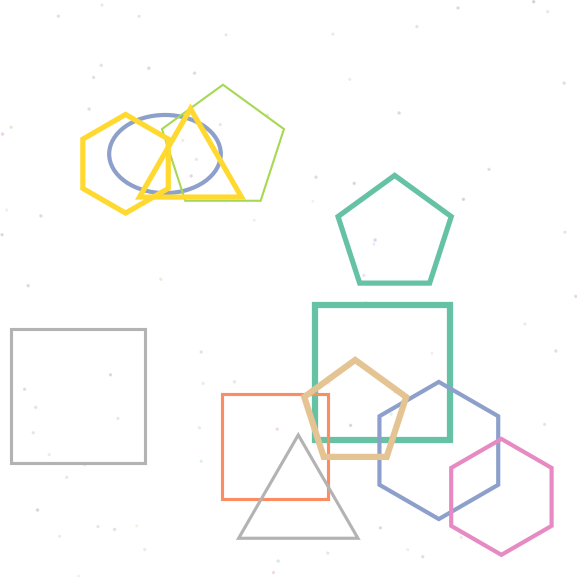[{"shape": "square", "thickness": 3, "radius": 0.59, "center": [0.662, 0.355]}, {"shape": "pentagon", "thickness": 2.5, "radius": 0.52, "center": [0.683, 0.592]}, {"shape": "square", "thickness": 1.5, "radius": 0.46, "center": [0.476, 0.226]}, {"shape": "hexagon", "thickness": 2, "radius": 0.59, "center": [0.76, 0.219]}, {"shape": "oval", "thickness": 2, "radius": 0.48, "center": [0.286, 0.732]}, {"shape": "hexagon", "thickness": 2, "radius": 0.5, "center": [0.868, 0.139]}, {"shape": "pentagon", "thickness": 1, "radius": 0.56, "center": [0.386, 0.741]}, {"shape": "triangle", "thickness": 2.5, "radius": 0.51, "center": [0.33, 0.709]}, {"shape": "hexagon", "thickness": 2.5, "radius": 0.43, "center": [0.217, 0.716]}, {"shape": "pentagon", "thickness": 3, "radius": 0.46, "center": [0.615, 0.283]}, {"shape": "square", "thickness": 1.5, "radius": 0.58, "center": [0.135, 0.313]}, {"shape": "triangle", "thickness": 1.5, "radius": 0.6, "center": [0.516, 0.127]}]